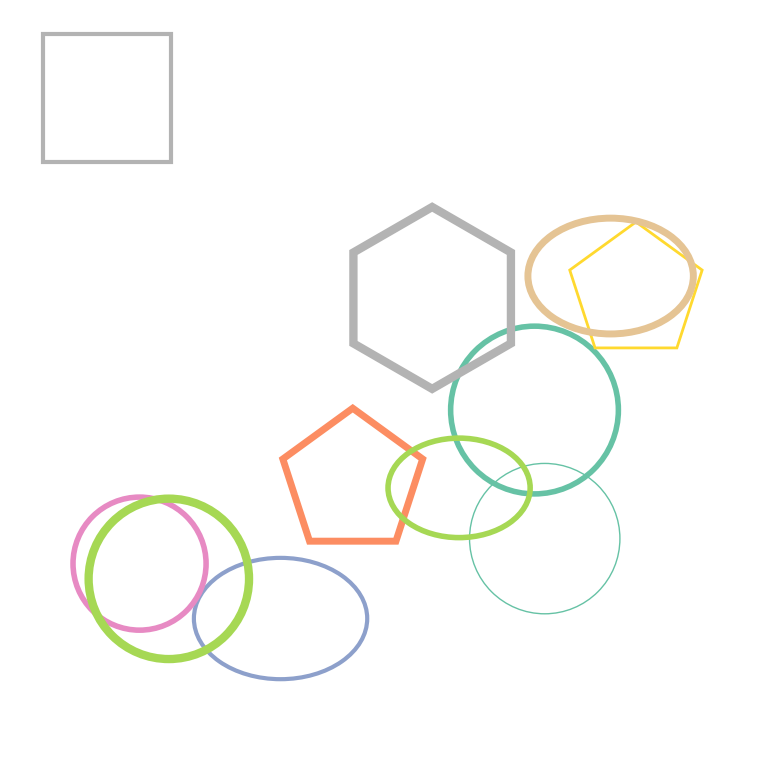[{"shape": "circle", "thickness": 2, "radius": 0.54, "center": [0.694, 0.467]}, {"shape": "circle", "thickness": 0.5, "radius": 0.49, "center": [0.707, 0.301]}, {"shape": "pentagon", "thickness": 2.5, "radius": 0.48, "center": [0.458, 0.374]}, {"shape": "oval", "thickness": 1.5, "radius": 0.56, "center": [0.364, 0.197]}, {"shape": "circle", "thickness": 2, "radius": 0.43, "center": [0.181, 0.268]}, {"shape": "circle", "thickness": 3, "radius": 0.52, "center": [0.219, 0.248]}, {"shape": "oval", "thickness": 2, "radius": 0.46, "center": [0.596, 0.366]}, {"shape": "pentagon", "thickness": 1, "radius": 0.45, "center": [0.826, 0.621]}, {"shape": "oval", "thickness": 2.5, "radius": 0.54, "center": [0.793, 0.642]}, {"shape": "square", "thickness": 1.5, "radius": 0.42, "center": [0.139, 0.873]}, {"shape": "hexagon", "thickness": 3, "radius": 0.59, "center": [0.561, 0.613]}]